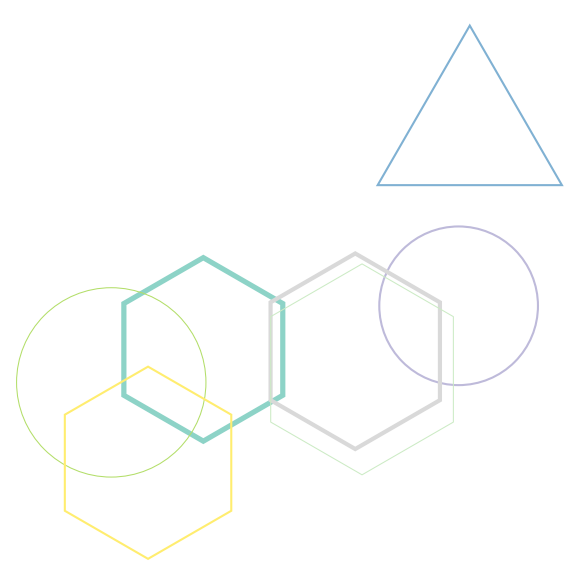[{"shape": "hexagon", "thickness": 2.5, "radius": 0.79, "center": [0.352, 0.394]}, {"shape": "circle", "thickness": 1, "radius": 0.69, "center": [0.794, 0.47]}, {"shape": "triangle", "thickness": 1, "radius": 0.92, "center": [0.813, 0.771]}, {"shape": "circle", "thickness": 0.5, "radius": 0.82, "center": [0.193, 0.337]}, {"shape": "hexagon", "thickness": 2, "radius": 0.85, "center": [0.615, 0.391]}, {"shape": "hexagon", "thickness": 0.5, "radius": 0.91, "center": [0.627, 0.36]}, {"shape": "hexagon", "thickness": 1, "radius": 0.83, "center": [0.256, 0.198]}]